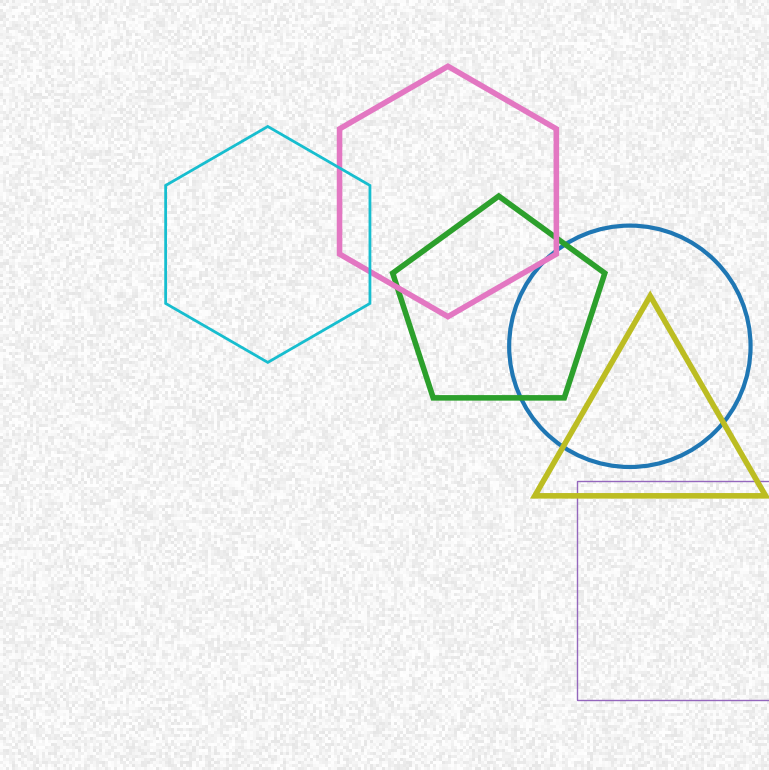[{"shape": "circle", "thickness": 1.5, "radius": 0.78, "center": [0.818, 0.55]}, {"shape": "pentagon", "thickness": 2, "radius": 0.72, "center": [0.648, 0.6]}, {"shape": "square", "thickness": 0.5, "radius": 0.71, "center": [0.891, 0.234]}, {"shape": "hexagon", "thickness": 2, "radius": 0.81, "center": [0.582, 0.751]}, {"shape": "triangle", "thickness": 2, "radius": 0.87, "center": [0.844, 0.443]}, {"shape": "hexagon", "thickness": 1, "radius": 0.77, "center": [0.348, 0.683]}]